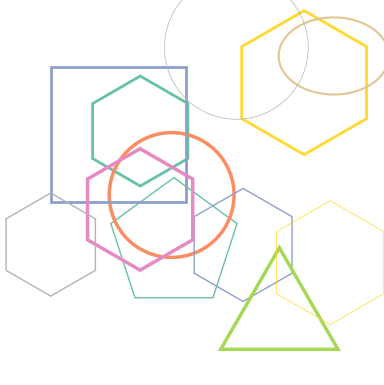[{"shape": "pentagon", "thickness": 1, "radius": 0.86, "center": [0.452, 0.366]}, {"shape": "hexagon", "thickness": 2, "radius": 0.71, "center": [0.364, 0.66]}, {"shape": "circle", "thickness": 2.5, "radius": 0.81, "center": [0.446, 0.493]}, {"shape": "hexagon", "thickness": 1, "radius": 0.73, "center": [0.631, 0.364]}, {"shape": "square", "thickness": 2, "radius": 0.88, "center": [0.308, 0.651]}, {"shape": "hexagon", "thickness": 2.5, "radius": 0.79, "center": [0.364, 0.456]}, {"shape": "triangle", "thickness": 2.5, "radius": 0.88, "center": [0.726, 0.181]}, {"shape": "hexagon", "thickness": 0.5, "radius": 0.8, "center": [0.858, 0.318]}, {"shape": "hexagon", "thickness": 2, "radius": 0.94, "center": [0.79, 0.785]}, {"shape": "oval", "thickness": 1.5, "radius": 0.72, "center": [0.867, 0.855]}, {"shape": "circle", "thickness": 0.5, "radius": 0.93, "center": [0.614, 0.877]}, {"shape": "hexagon", "thickness": 1, "radius": 0.67, "center": [0.132, 0.365]}]